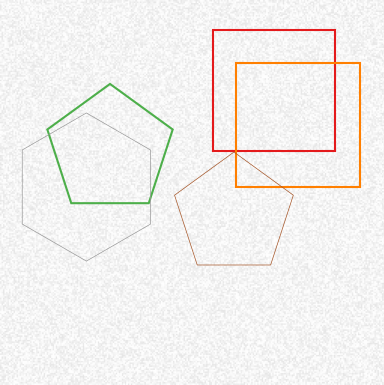[{"shape": "square", "thickness": 1.5, "radius": 0.79, "center": [0.712, 0.765]}, {"shape": "pentagon", "thickness": 1.5, "radius": 0.86, "center": [0.286, 0.611]}, {"shape": "square", "thickness": 1.5, "radius": 0.81, "center": [0.774, 0.676]}, {"shape": "pentagon", "thickness": 0.5, "radius": 0.81, "center": [0.608, 0.443]}, {"shape": "hexagon", "thickness": 0.5, "radius": 0.96, "center": [0.224, 0.514]}]